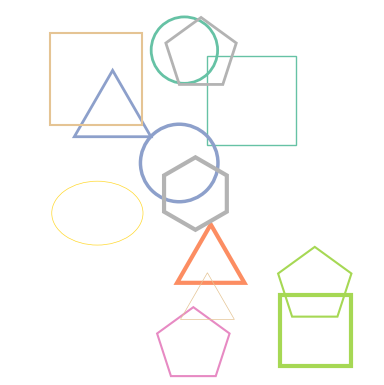[{"shape": "square", "thickness": 1, "radius": 0.57, "center": [0.653, 0.738]}, {"shape": "circle", "thickness": 2, "radius": 0.43, "center": [0.479, 0.87]}, {"shape": "triangle", "thickness": 3, "radius": 0.51, "center": [0.547, 0.316]}, {"shape": "circle", "thickness": 2.5, "radius": 0.5, "center": [0.465, 0.577]}, {"shape": "triangle", "thickness": 2, "radius": 0.57, "center": [0.293, 0.702]}, {"shape": "pentagon", "thickness": 1.5, "radius": 0.49, "center": [0.502, 0.103]}, {"shape": "square", "thickness": 3, "radius": 0.46, "center": [0.82, 0.142]}, {"shape": "pentagon", "thickness": 1.5, "radius": 0.5, "center": [0.818, 0.259]}, {"shape": "oval", "thickness": 0.5, "radius": 0.59, "center": [0.253, 0.446]}, {"shape": "triangle", "thickness": 0.5, "radius": 0.4, "center": [0.539, 0.211]}, {"shape": "square", "thickness": 1.5, "radius": 0.59, "center": [0.25, 0.794]}, {"shape": "hexagon", "thickness": 3, "radius": 0.47, "center": [0.508, 0.497]}, {"shape": "pentagon", "thickness": 2, "radius": 0.48, "center": [0.522, 0.858]}]